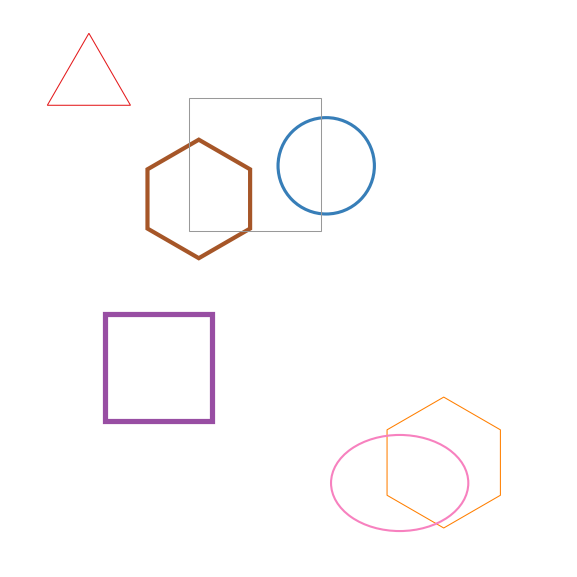[{"shape": "triangle", "thickness": 0.5, "radius": 0.42, "center": [0.154, 0.858]}, {"shape": "circle", "thickness": 1.5, "radius": 0.42, "center": [0.565, 0.712]}, {"shape": "square", "thickness": 2.5, "radius": 0.46, "center": [0.274, 0.363]}, {"shape": "hexagon", "thickness": 0.5, "radius": 0.57, "center": [0.768, 0.198]}, {"shape": "hexagon", "thickness": 2, "radius": 0.51, "center": [0.344, 0.655]}, {"shape": "oval", "thickness": 1, "radius": 0.59, "center": [0.692, 0.163]}, {"shape": "square", "thickness": 0.5, "radius": 0.57, "center": [0.442, 0.715]}]